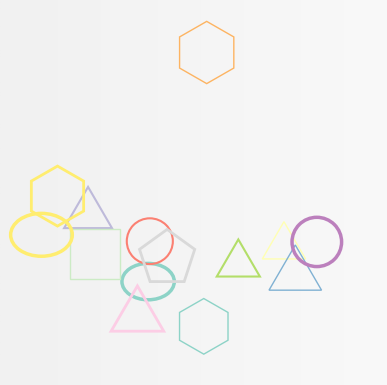[{"shape": "oval", "thickness": 2.5, "radius": 0.34, "center": [0.382, 0.269]}, {"shape": "hexagon", "thickness": 1, "radius": 0.36, "center": [0.526, 0.152]}, {"shape": "triangle", "thickness": 1, "radius": 0.32, "center": [0.733, 0.36]}, {"shape": "triangle", "thickness": 1.5, "radius": 0.36, "center": [0.227, 0.443]}, {"shape": "circle", "thickness": 1.5, "radius": 0.3, "center": [0.387, 0.374]}, {"shape": "triangle", "thickness": 1, "radius": 0.39, "center": [0.762, 0.285]}, {"shape": "hexagon", "thickness": 1, "radius": 0.4, "center": [0.533, 0.864]}, {"shape": "triangle", "thickness": 1.5, "radius": 0.32, "center": [0.615, 0.314]}, {"shape": "triangle", "thickness": 2, "radius": 0.39, "center": [0.355, 0.179]}, {"shape": "pentagon", "thickness": 2, "radius": 0.37, "center": [0.431, 0.329]}, {"shape": "circle", "thickness": 2.5, "radius": 0.32, "center": [0.818, 0.372]}, {"shape": "square", "thickness": 1, "radius": 0.32, "center": [0.246, 0.341]}, {"shape": "hexagon", "thickness": 2, "radius": 0.39, "center": [0.148, 0.491]}, {"shape": "oval", "thickness": 2.5, "radius": 0.4, "center": [0.107, 0.39]}]